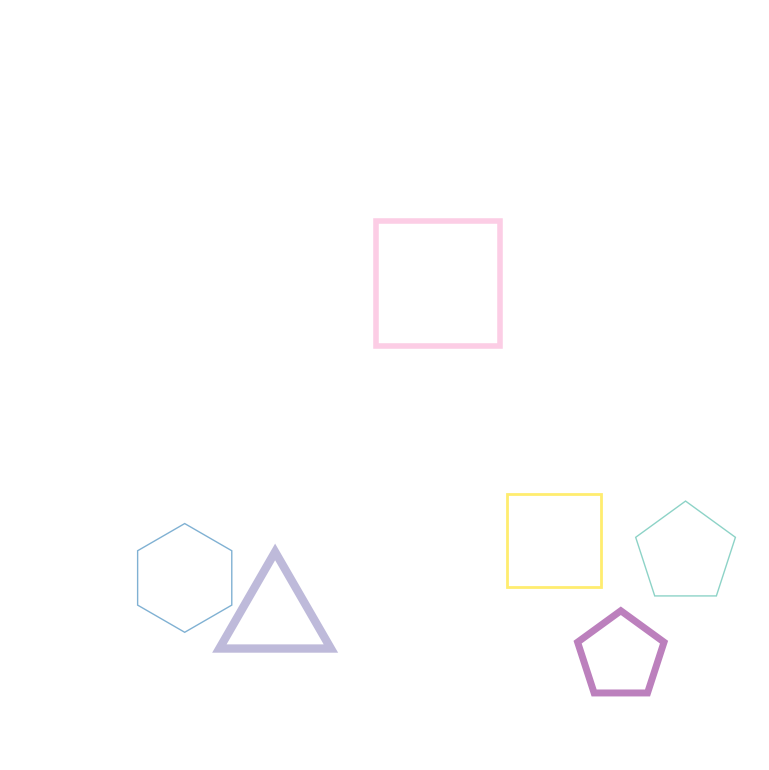[{"shape": "pentagon", "thickness": 0.5, "radius": 0.34, "center": [0.89, 0.281]}, {"shape": "triangle", "thickness": 3, "radius": 0.42, "center": [0.357, 0.2]}, {"shape": "hexagon", "thickness": 0.5, "radius": 0.35, "center": [0.24, 0.249]}, {"shape": "square", "thickness": 2, "radius": 0.4, "center": [0.569, 0.631]}, {"shape": "pentagon", "thickness": 2.5, "radius": 0.3, "center": [0.806, 0.148]}, {"shape": "square", "thickness": 1, "radius": 0.3, "center": [0.719, 0.298]}]